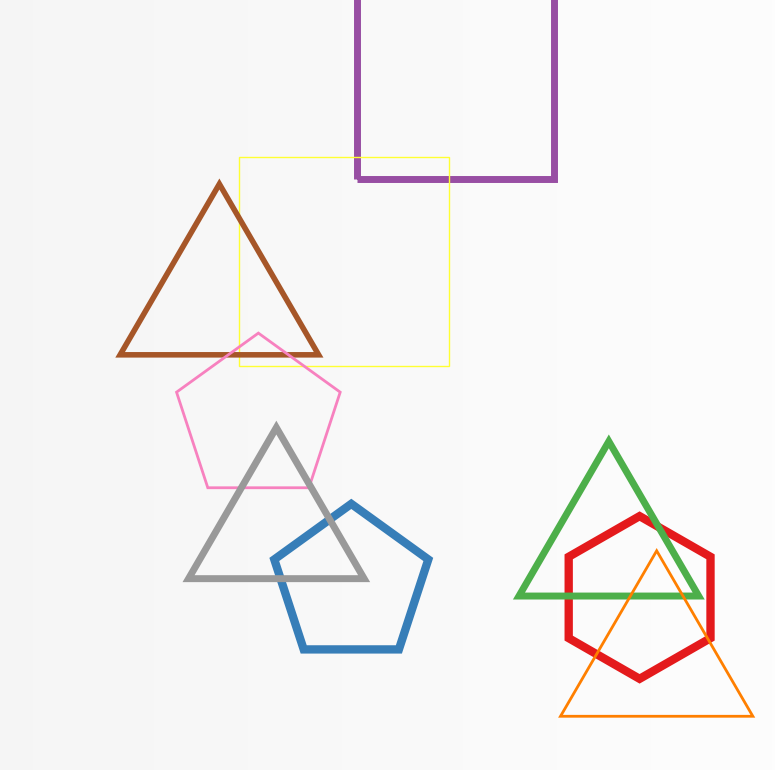[{"shape": "hexagon", "thickness": 3, "radius": 0.53, "center": [0.825, 0.224]}, {"shape": "pentagon", "thickness": 3, "radius": 0.52, "center": [0.453, 0.241]}, {"shape": "triangle", "thickness": 2.5, "radius": 0.67, "center": [0.786, 0.293]}, {"shape": "square", "thickness": 2.5, "radius": 0.64, "center": [0.588, 0.895]}, {"shape": "triangle", "thickness": 1, "radius": 0.72, "center": [0.847, 0.141]}, {"shape": "square", "thickness": 0.5, "radius": 0.68, "center": [0.444, 0.66]}, {"shape": "triangle", "thickness": 2, "radius": 0.74, "center": [0.283, 0.613]}, {"shape": "pentagon", "thickness": 1, "radius": 0.56, "center": [0.333, 0.456]}, {"shape": "triangle", "thickness": 2.5, "radius": 0.65, "center": [0.357, 0.314]}]